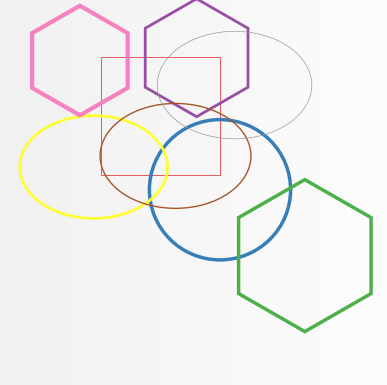[{"shape": "square", "thickness": 0.5, "radius": 0.77, "center": [0.413, 0.698]}, {"shape": "circle", "thickness": 2.5, "radius": 0.91, "center": [0.568, 0.507]}, {"shape": "hexagon", "thickness": 2.5, "radius": 0.99, "center": [0.787, 0.336]}, {"shape": "hexagon", "thickness": 2, "radius": 0.77, "center": [0.507, 0.85]}, {"shape": "oval", "thickness": 2, "radius": 0.95, "center": [0.242, 0.566]}, {"shape": "oval", "thickness": 1, "radius": 0.97, "center": [0.453, 0.595]}, {"shape": "hexagon", "thickness": 3, "radius": 0.71, "center": [0.206, 0.843]}, {"shape": "oval", "thickness": 0.5, "radius": 1.0, "center": [0.605, 0.779]}]